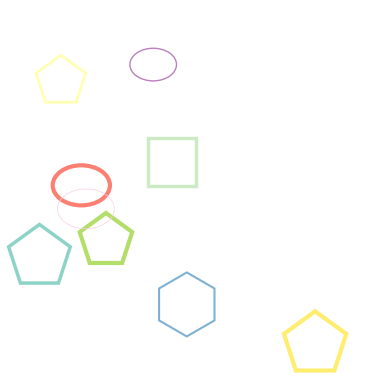[{"shape": "pentagon", "thickness": 2.5, "radius": 0.42, "center": [0.102, 0.333]}, {"shape": "pentagon", "thickness": 2, "radius": 0.34, "center": [0.158, 0.789]}, {"shape": "oval", "thickness": 3, "radius": 0.37, "center": [0.211, 0.519]}, {"shape": "hexagon", "thickness": 1.5, "radius": 0.42, "center": [0.485, 0.209]}, {"shape": "pentagon", "thickness": 3, "radius": 0.36, "center": [0.275, 0.375]}, {"shape": "oval", "thickness": 0.5, "radius": 0.37, "center": [0.223, 0.458]}, {"shape": "oval", "thickness": 1, "radius": 0.3, "center": [0.398, 0.832]}, {"shape": "square", "thickness": 2.5, "radius": 0.31, "center": [0.446, 0.579]}, {"shape": "pentagon", "thickness": 3, "radius": 0.43, "center": [0.818, 0.106]}]